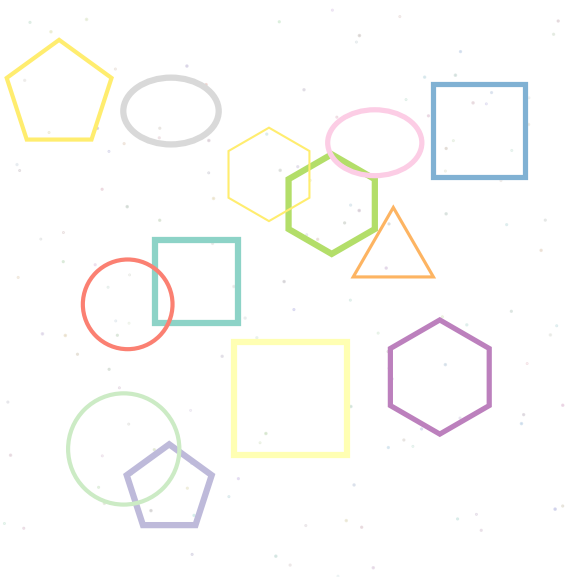[{"shape": "square", "thickness": 3, "radius": 0.36, "center": [0.34, 0.512]}, {"shape": "square", "thickness": 3, "radius": 0.49, "center": [0.503, 0.31]}, {"shape": "pentagon", "thickness": 3, "radius": 0.39, "center": [0.293, 0.152]}, {"shape": "circle", "thickness": 2, "radius": 0.39, "center": [0.221, 0.472]}, {"shape": "square", "thickness": 2.5, "radius": 0.4, "center": [0.829, 0.773]}, {"shape": "triangle", "thickness": 1.5, "radius": 0.4, "center": [0.681, 0.56]}, {"shape": "hexagon", "thickness": 3, "radius": 0.43, "center": [0.574, 0.646]}, {"shape": "oval", "thickness": 2.5, "radius": 0.41, "center": [0.649, 0.752]}, {"shape": "oval", "thickness": 3, "radius": 0.41, "center": [0.296, 0.807]}, {"shape": "hexagon", "thickness": 2.5, "radius": 0.49, "center": [0.762, 0.346]}, {"shape": "circle", "thickness": 2, "radius": 0.48, "center": [0.214, 0.222]}, {"shape": "pentagon", "thickness": 2, "radius": 0.48, "center": [0.102, 0.835]}, {"shape": "hexagon", "thickness": 1, "radius": 0.4, "center": [0.466, 0.697]}]